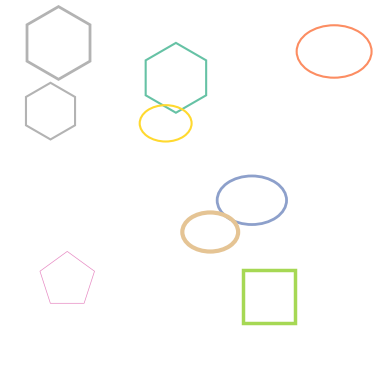[{"shape": "hexagon", "thickness": 1.5, "radius": 0.45, "center": [0.457, 0.798]}, {"shape": "oval", "thickness": 1.5, "radius": 0.49, "center": [0.868, 0.866]}, {"shape": "oval", "thickness": 2, "radius": 0.45, "center": [0.654, 0.48]}, {"shape": "pentagon", "thickness": 0.5, "radius": 0.37, "center": [0.175, 0.272]}, {"shape": "square", "thickness": 2.5, "radius": 0.34, "center": [0.699, 0.23]}, {"shape": "oval", "thickness": 1.5, "radius": 0.34, "center": [0.43, 0.68]}, {"shape": "oval", "thickness": 3, "radius": 0.36, "center": [0.546, 0.397]}, {"shape": "hexagon", "thickness": 2, "radius": 0.47, "center": [0.152, 0.888]}, {"shape": "hexagon", "thickness": 1.5, "radius": 0.37, "center": [0.131, 0.711]}]